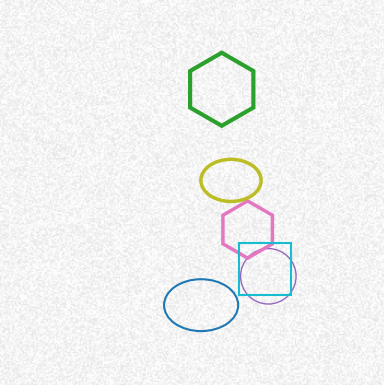[{"shape": "oval", "thickness": 1.5, "radius": 0.48, "center": [0.522, 0.207]}, {"shape": "hexagon", "thickness": 3, "radius": 0.47, "center": [0.576, 0.768]}, {"shape": "circle", "thickness": 1, "radius": 0.36, "center": [0.697, 0.282]}, {"shape": "hexagon", "thickness": 2.5, "radius": 0.37, "center": [0.643, 0.404]}, {"shape": "oval", "thickness": 2.5, "radius": 0.39, "center": [0.6, 0.531]}, {"shape": "square", "thickness": 1.5, "radius": 0.34, "center": [0.688, 0.301]}]